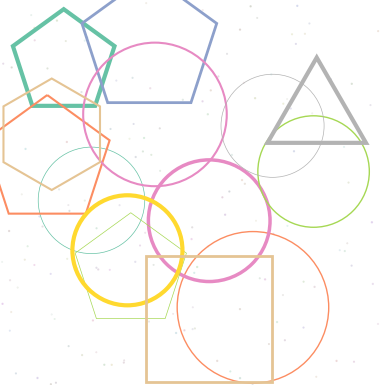[{"shape": "pentagon", "thickness": 3, "radius": 0.69, "center": [0.166, 0.837]}, {"shape": "circle", "thickness": 0.5, "radius": 0.69, "center": [0.238, 0.48]}, {"shape": "circle", "thickness": 1, "radius": 0.98, "center": [0.657, 0.202]}, {"shape": "pentagon", "thickness": 1.5, "radius": 0.85, "center": [0.123, 0.583]}, {"shape": "pentagon", "thickness": 2, "radius": 0.92, "center": [0.388, 0.882]}, {"shape": "circle", "thickness": 2.5, "radius": 0.79, "center": [0.543, 0.427]}, {"shape": "circle", "thickness": 1.5, "radius": 0.93, "center": [0.403, 0.703]}, {"shape": "circle", "thickness": 1, "radius": 0.72, "center": [0.815, 0.554]}, {"shape": "pentagon", "thickness": 0.5, "radius": 0.76, "center": [0.34, 0.295]}, {"shape": "circle", "thickness": 3, "radius": 0.71, "center": [0.331, 0.35]}, {"shape": "hexagon", "thickness": 1.5, "radius": 0.72, "center": [0.134, 0.651]}, {"shape": "square", "thickness": 2, "radius": 0.81, "center": [0.542, 0.171]}, {"shape": "triangle", "thickness": 3, "radius": 0.74, "center": [0.823, 0.703]}, {"shape": "circle", "thickness": 0.5, "radius": 0.67, "center": [0.708, 0.673]}]